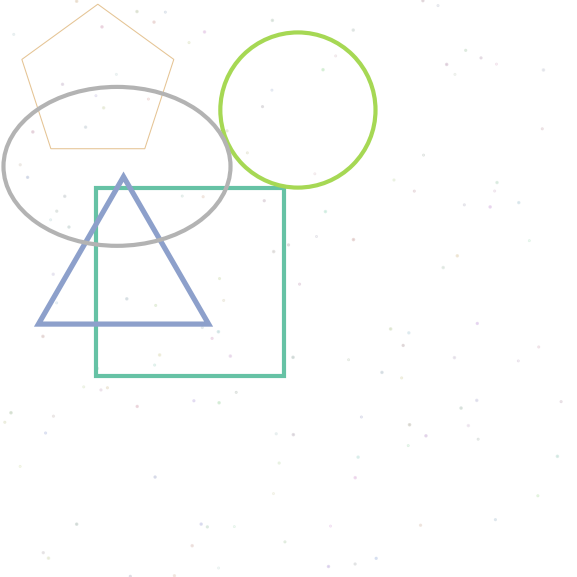[{"shape": "square", "thickness": 2, "radius": 0.81, "center": [0.329, 0.511]}, {"shape": "triangle", "thickness": 2.5, "radius": 0.85, "center": [0.214, 0.523]}, {"shape": "circle", "thickness": 2, "radius": 0.67, "center": [0.516, 0.809]}, {"shape": "pentagon", "thickness": 0.5, "radius": 0.69, "center": [0.169, 0.854]}, {"shape": "oval", "thickness": 2, "radius": 0.98, "center": [0.203, 0.711]}]